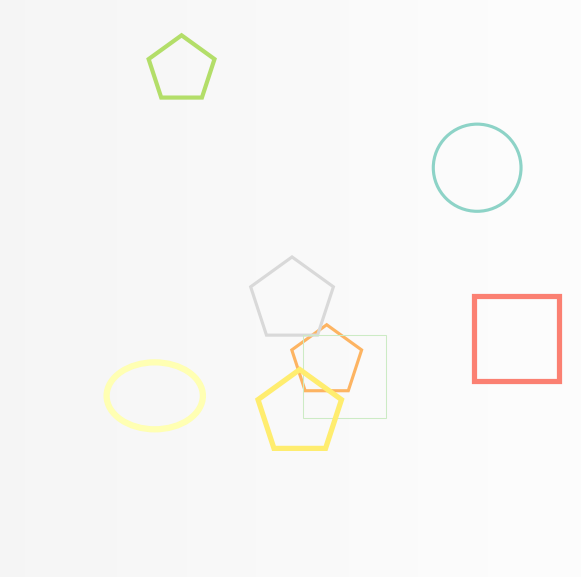[{"shape": "circle", "thickness": 1.5, "radius": 0.38, "center": [0.821, 0.709]}, {"shape": "oval", "thickness": 3, "radius": 0.41, "center": [0.266, 0.314]}, {"shape": "square", "thickness": 2.5, "radius": 0.37, "center": [0.888, 0.414]}, {"shape": "pentagon", "thickness": 1.5, "radius": 0.32, "center": [0.562, 0.374]}, {"shape": "pentagon", "thickness": 2, "radius": 0.3, "center": [0.312, 0.878]}, {"shape": "pentagon", "thickness": 1.5, "radius": 0.37, "center": [0.502, 0.479]}, {"shape": "square", "thickness": 0.5, "radius": 0.36, "center": [0.593, 0.347]}, {"shape": "pentagon", "thickness": 2.5, "radius": 0.38, "center": [0.516, 0.284]}]